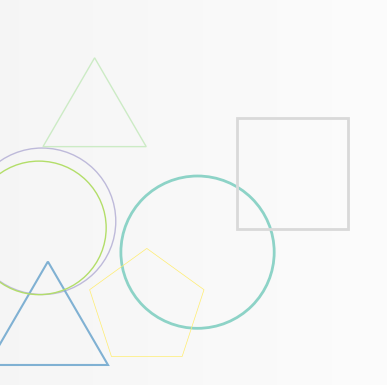[{"shape": "circle", "thickness": 2, "radius": 0.99, "center": [0.51, 0.345]}, {"shape": "circle", "thickness": 1, "radius": 0.95, "center": [0.109, 0.425]}, {"shape": "triangle", "thickness": 1.5, "radius": 0.9, "center": [0.124, 0.142]}, {"shape": "circle", "thickness": 1, "radius": 0.87, "center": [0.101, 0.408]}, {"shape": "square", "thickness": 2, "radius": 0.72, "center": [0.755, 0.549]}, {"shape": "triangle", "thickness": 1, "radius": 0.77, "center": [0.244, 0.696]}, {"shape": "pentagon", "thickness": 0.5, "radius": 0.78, "center": [0.379, 0.2]}]